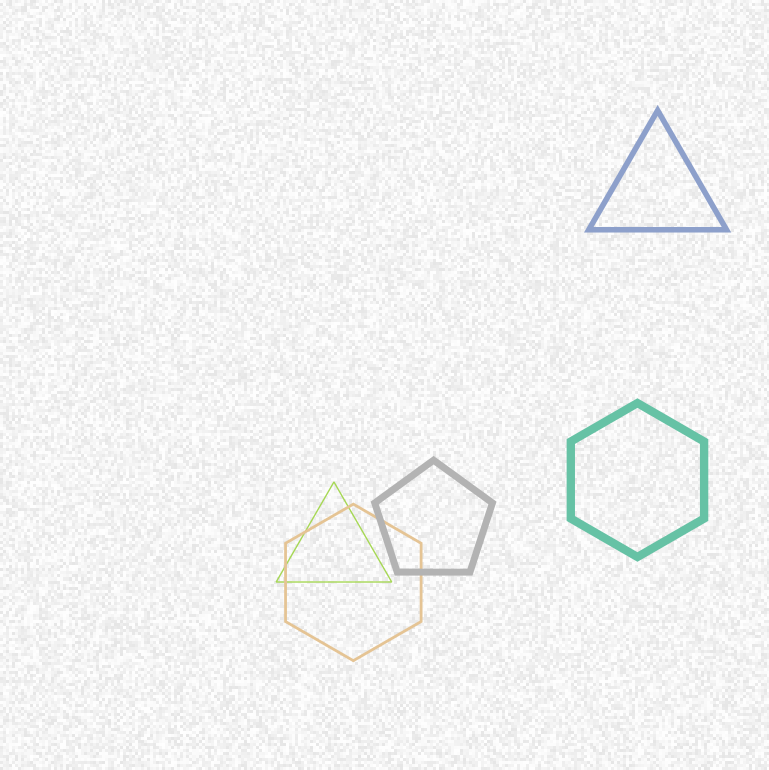[{"shape": "hexagon", "thickness": 3, "radius": 0.5, "center": [0.828, 0.377]}, {"shape": "triangle", "thickness": 2, "radius": 0.52, "center": [0.854, 0.753]}, {"shape": "triangle", "thickness": 0.5, "radius": 0.43, "center": [0.434, 0.287]}, {"shape": "hexagon", "thickness": 1, "radius": 0.51, "center": [0.459, 0.244]}, {"shape": "pentagon", "thickness": 2.5, "radius": 0.4, "center": [0.563, 0.322]}]